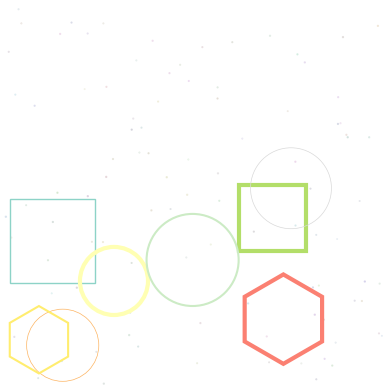[{"shape": "square", "thickness": 1, "radius": 0.55, "center": [0.137, 0.374]}, {"shape": "circle", "thickness": 3, "radius": 0.44, "center": [0.296, 0.27]}, {"shape": "hexagon", "thickness": 3, "radius": 0.58, "center": [0.736, 0.171]}, {"shape": "circle", "thickness": 0.5, "radius": 0.47, "center": [0.163, 0.103]}, {"shape": "square", "thickness": 3, "radius": 0.43, "center": [0.708, 0.434]}, {"shape": "circle", "thickness": 0.5, "radius": 0.53, "center": [0.756, 0.511]}, {"shape": "circle", "thickness": 1.5, "radius": 0.6, "center": [0.5, 0.325]}, {"shape": "hexagon", "thickness": 1.5, "radius": 0.44, "center": [0.101, 0.118]}]